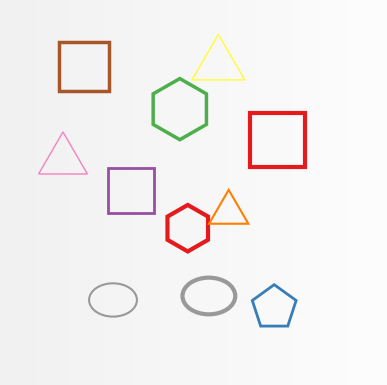[{"shape": "square", "thickness": 3, "radius": 0.35, "center": [0.717, 0.636]}, {"shape": "hexagon", "thickness": 3, "radius": 0.3, "center": [0.485, 0.407]}, {"shape": "pentagon", "thickness": 2, "radius": 0.3, "center": [0.708, 0.201]}, {"shape": "hexagon", "thickness": 2.5, "radius": 0.4, "center": [0.464, 0.717]}, {"shape": "square", "thickness": 2, "radius": 0.29, "center": [0.338, 0.504]}, {"shape": "triangle", "thickness": 1.5, "radius": 0.29, "center": [0.59, 0.448]}, {"shape": "triangle", "thickness": 1, "radius": 0.39, "center": [0.564, 0.832]}, {"shape": "square", "thickness": 2.5, "radius": 0.32, "center": [0.217, 0.827]}, {"shape": "triangle", "thickness": 1, "radius": 0.36, "center": [0.163, 0.584]}, {"shape": "oval", "thickness": 3, "radius": 0.34, "center": [0.539, 0.231]}, {"shape": "oval", "thickness": 1.5, "radius": 0.31, "center": [0.292, 0.221]}]